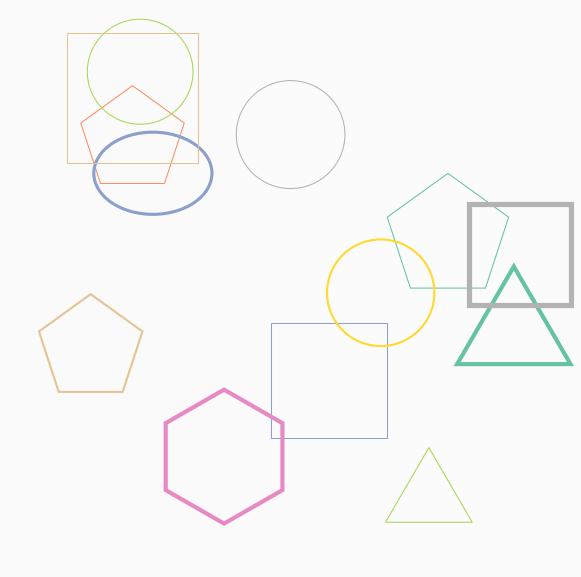[{"shape": "triangle", "thickness": 2, "radius": 0.56, "center": [0.884, 0.425]}, {"shape": "pentagon", "thickness": 0.5, "radius": 0.55, "center": [0.771, 0.589]}, {"shape": "pentagon", "thickness": 0.5, "radius": 0.47, "center": [0.228, 0.757]}, {"shape": "square", "thickness": 0.5, "radius": 0.5, "center": [0.565, 0.341]}, {"shape": "oval", "thickness": 1.5, "radius": 0.51, "center": [0.263, 0.699]}, {"shape": "hexagon", "thickness": 2, "radius": 0.58, "center": [0.385, 0.208]}, {"shape": "circle", "thickness": 0.5, "radius": 0.45, "center": [0.241, 0.875]}, {"shape": "triangle", "thickness": 0.5, "radius": 0.43, "center": [0.738, 0.138]}, {"shape": "circle", "thickness": 1, "radius": 0.46, "center": [0.655, 0.492]}, {"shape": "square", "thickness": 0.5, "radius": 0.57, "center": [0.228, 0.829]}, {"shape": "pentagon", "thickness": 1, "radius": 0.47, "center": [0.156, 0.396]}, {"shape": "square", "thickness": 2.5, "radius": 0.44, "center": [0.894, 0.558]}, {"shape": "circle", "thickness": 0.5, "radius": 0.47, "center": [0.5, 0.766]}]